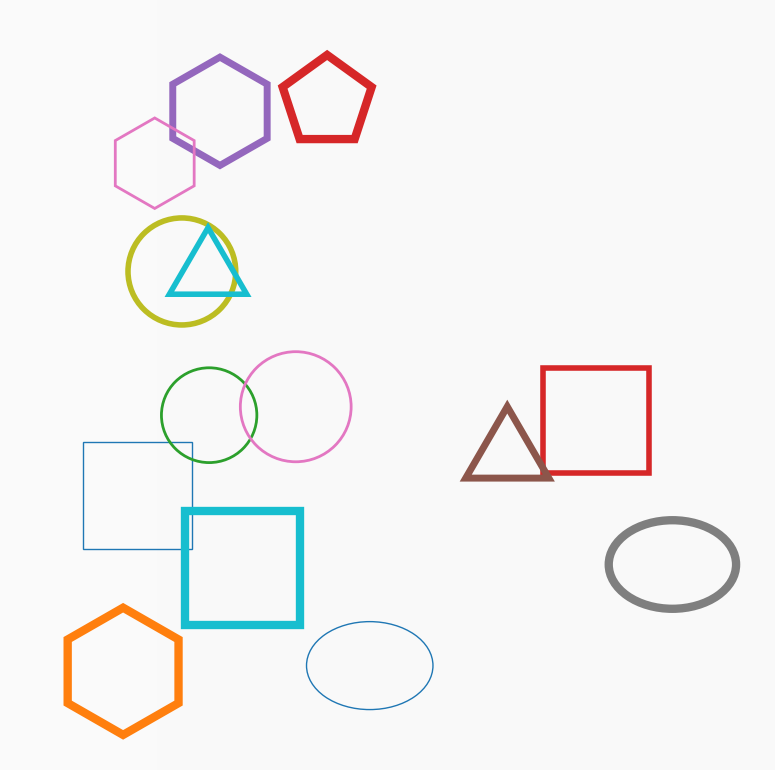[{"shape": "square", "thickness": 0.5, "radius": 0.35, "center": [0.177, 0.356]}, {"shape": "oval", "thickness": 0.5, "radius": 0.41, "center": [0.477, 0.136]}, {"shape": "hexagon", "thickness": 3, "radius": 0.41, "center": [0.159, 0.128]}, {"shape": "circle", "thickness": 1, "radius": 0.31, "center": [0.27, 0.461]}, {"shape": "square", "thickness": 2, "radius": 0.34, "center": [0.769, 0.454]}, {"shape": "pentagon", "thickness": 3, "radius": 0.3, "center": [0.422, 0.868]}, {"shape": "hexagon", "thickness": 2.5, "radius": 0.35, "center": [0.284, 0.855]}, {"shape": "triangle", "thickness": 2.5, "radius": 0.31, "center": [0.655, 0.41]}, {"shape": "hexagon", "thickness": 1, "radius": 0.29, "center": [0.2, 0.788]}, {"shape": "circle", "thickness": 1, "radius": 0.36, "center": [0.382, 0.472]}, {"shape": "oval", "thickness": 3, "radius": 0.41, "center": [0.868, 0.267]}, {"shape": "circle", "thickness": 2, "radius": 0.35, "center": [0.235, 0.647]}, {"shape": "square", "thickness": 3, "radius": 0.37, "center": [0.313, 0.263]}, {"shape": "triangle", "thickness": 2, "radius": 0.29, "center": [0.268, 0.647]}]